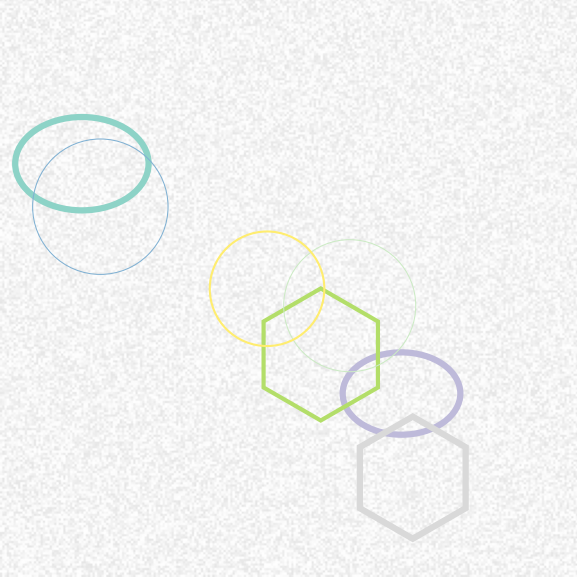[{"shape": "oval", "thickness": 3, "radius": 0.58, "center": [0.142, 0.716]}, {"shape": "oval", "thickness": 3, "radius": 0.51, "center": [0.695, 0.318]}, {"shape": "circle", "thickness": 0.5, "radius": 0.59, "center": [0.174, 0.641]}, {"shape": "hexagon", "thickness": 2, "radius": 0.57, "center": [0.555, 0.385]}, {"shape": "hexagon", "thickness": 3, "radius": 0.53, "center": [0.715, 0.172]}, {"shape": "circle", "thickness": 0.5, "radius": 0.57, "center": [0.606, 0.47]}, {"shape": "circle", "thickness": 1, "radius": 0.5, "center": [0.462, 0.499]}]